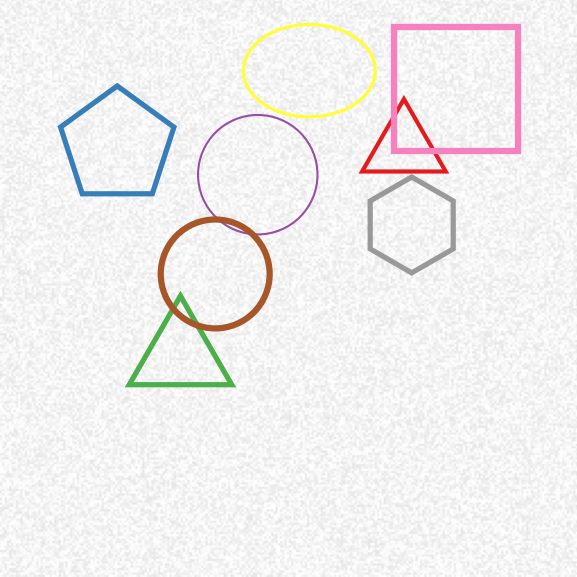[{"shape": "triangle", "thickness": 2, "radius": 0.42, "center": [0.699, 0.744]}, {"shape": "pentagon", "thickness": 2.5, "radius": 0.52, "center": [0.203, 0.747]}, {"shape": "triangle", "thickness": 2.5, "radius": 0.51, "center": [0.312, 0.384]}, {"shape": "circle", "thickness": 1, "radius": 0.52, "center": [0.446, 0.697]}, {"shape": "oval", "thickness": 1.5, "radius": 0.57, "center": [0.536, 0.877]}, {"shape": "circle", "thickness": 3, "radius": 0.47, "center": [0.373, 0.525]}, {"shape": "square", "thickness": 3, "radius": 0.54, "center": [0.79, 0.845]}, {"shape": "hexagon", "thickness": 2.5, "radius": 0.42, "center": [0.713, 0.61]}]